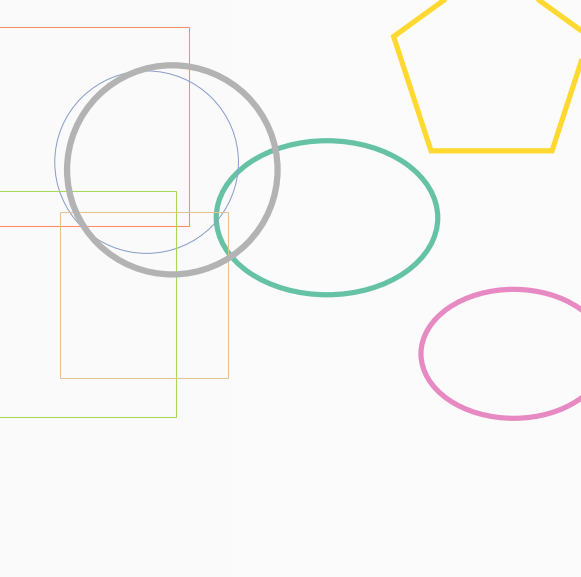[{"shape": "oval", "thickness": 2.5, "radius": 0.95, "center": [0.563, 0.622]}, {"shape": "square", "thickness": 0.5, "radius": 0.86, "center": [0.152, 0.78]}, {"shape": "circle", "thickness": 0.5, "radius": 0.79, "center": [0.252, 0.718]}, {"shape": "oval", "thickness": 2.5, "radius": 0.8, "center": [0.884, 0.386]}, {"shape": "square", "thickness": 0.5, "radius": 0.98, "center": [0.107, 0.473]}, {"shape": "pentagon", "thickness": 2.5, "radius": 0.89, "center": [0.846, 0.881]}, {"shape": "square", "thickness": 0.5, "radius": 0.72, "center": [0.247, 0.488]}, {"shape": "circle", "thickness": 3, "radius": 0.91, "center": [0.296, 0.705]}]